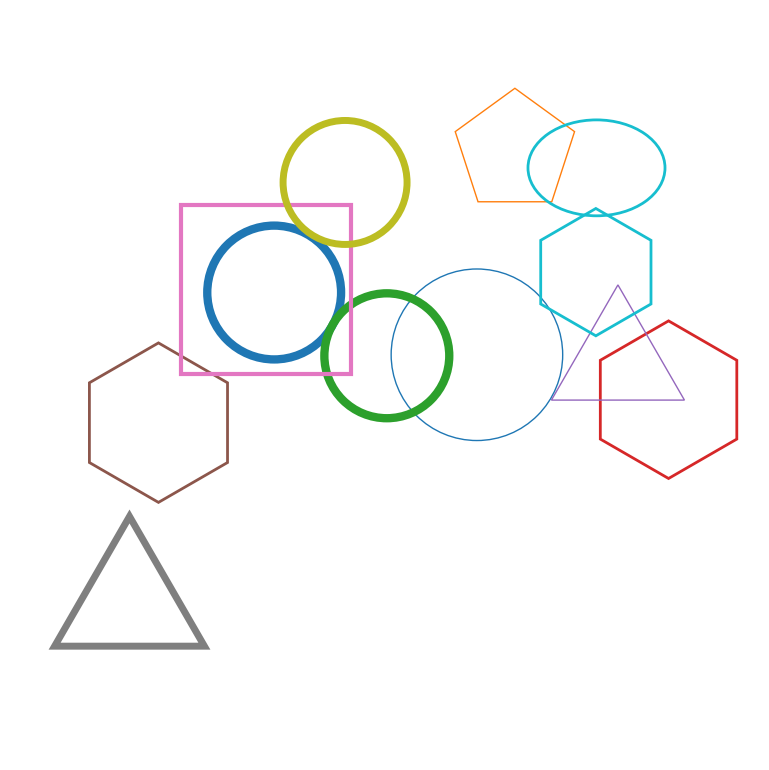[{"shape": "circle", "thickness": 3, "radius": 0.43, "center": [0.356, 0.62]}, {"shape": "circle", "thickness": 0.5, "radius": 0.56, "center": [0.619, 0.539]}, {"shape": "pentagon", "thickness": 0.5, "radius": 0.41, "center": [0.669, 0.804]}, {"shape": "circle", "thickness": 3, "radius": 0.41, "center": [0.502, 0.538]}, {"shape": "hexagon", "thickness": 1, "radius": 0.51, "center": [0.868, 0.481]}, {"shape": "triangle", "thickness": 0.5, "radius": 0.5, "center": [0.803, 0.53]}, {"shape": "hexagon", "thickness": 1, "radius": 0.52, "center": [0.206, 0.451]}, {"shape": "square", "thickness": 1.5, "radius": 0.55, "center": [0.345, 0.624]}, {"shape": "triangle", "thickness": 2.5, "radius": 0.56, "center": [0.168, 0.217]}, {"shape": "circle", "thickness": 2.5, "radius": 0.4, "center": [0.448, 0.763]}, {"shape": "hexagon", "thickness": 1, "radius": 0.41, "center": [0.774, 0.647]}, {"shape": "oval", "thickness": 1, "radius": 0.44, "center": [0.775, 0.782]}]